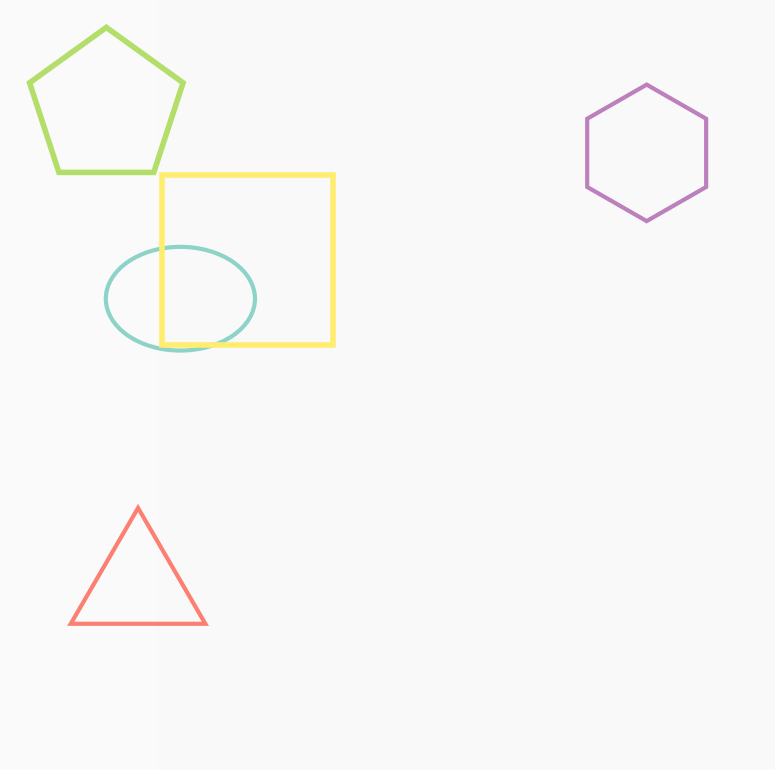[{"shape": "oval", "thickness": 1.5, "radius": 0.48, "center": [0.233, 0.612]}, {"shape": "triangle", "thickness": 1.5, "radius": 0.5, "center": [0.178, 0.24]}, {"shape": "pentagon", "thickness": 2, "radius": 0.52, "center": [0.137, 0.86]}, {"shape": "hexagon", "thickness": 1.5, "radius": 0.44, "center": [0.834, 0.801]}, {"shape": "square", "thickness": 2, "radius": 0.55, "center": [0.319, 0.662]}]